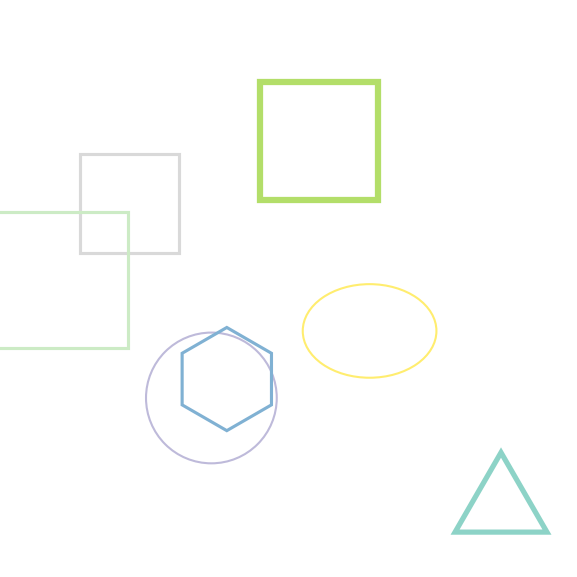[{"shape": "triangle", "thickness": 2.5, "radius": 0.46, "center": [0.868, 0.124]}, {"shape": "circle", "thickness": 1, "radius": 0.57, "center": [0.366, 0.31]}, {"shape": "hexagon", "thickness": 1.5, "radius": 0.45, "center": [0.393, 0.343]}, {"shape": "square", "thickness": 3, "radius": 0.51, "center": [0.553, 0.755]}, {"shape": "square", "thickness": 1.5, "radius": 0.43, "center": [0.225, 0.646]}, {"shape": "square", "thickness": 1.5, "radius": 0.59, "center": [0.104, 0.514]}, {"shape": "oval", "thickness": 1, "radius": 0.58, "center": [0.64, 0.426]}]